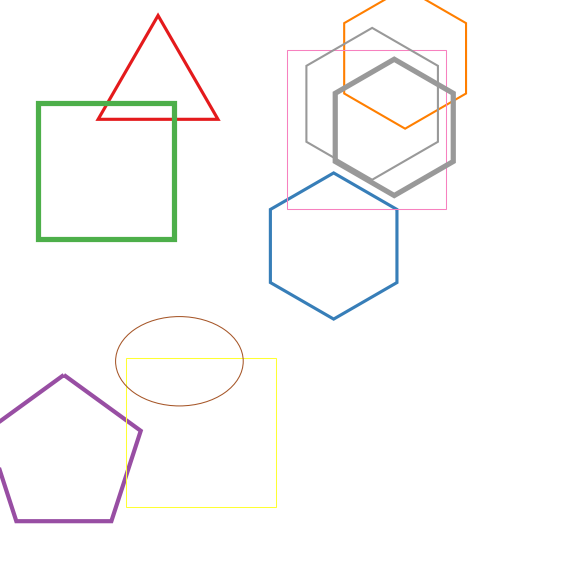[{"shape": "triangle", "thickness": 1.5, "radius": 0.6, "center": [0.274, 0.852]}, {"shape": "hexagon", "thickness": 1.5, "radius": 0.63, "center": [0.578, 0.573]}, {"shape": "square", "thickness": 2.5, "radius": 0.59, "center": [0.183, 0.703]}, {"shape": "pentagon", "thickness": 2, "radius": 0.7, "center": [0.111, 0.21]}, {"shape": "hexagon", "thickness": 1, "radius": 0.61, "center": [0.701, 0.898]}, {"shape": "square", "thickness": 0.5, "radius": 0.65, "center": [0.348, 0.25]}, {"shape": "oval", "thickness": 0.5, "radius": 0.55, "center": [0.311, 0.374]}, {"shape": "square", "thickness": 0.5, "radius": 0.69, "center": [0.635, 0.775]}, {"shape": "hexagon", "thickness": 2.5, "radius": 0.59, "center": [0.683, 0.779]}, {"shape": "hexagon", "thickness": 1, "radius": 0.66, "center": [0.644, 0.819]}]